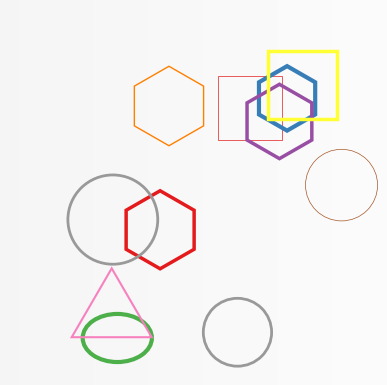[{"shape": "hexagon", "thickness": 2.5, "radius": 0.51, "center": [0.413, 0.403]}, {"shape": "square", "thickness": 0.5, "radius": 0.42, "center": [0.645, 0.72]}, {"shape": "hexagon", "thickness": 3, "radius": 0.42, "center": [0.741, 0.744]}, {"shape": "oval", "thickness": 3, "radius": 0.45, "center": [0.303, 0.122]}, {"shape": "hexagon", "thickness": 2.5, "radius": 0.48, "center": [0.721, 0.685]}, {"shape": "hexagon", "thickness": 1, "radius": 0.52, "center": [0.436, 0.725]}, {"shape": "square", "thickness": 2.5, "radius": 0.45, "center": [0.781, 0.779]}, {"shape": "circle", "thickness": 0.5, "radius": 0.46, "center": [0.881, 0.519]}, {"shape": "triangle", "thickness": 1.5, "radius": 0.6, "center": [0.288, 0.184]}, {"shape": "circle", "thickness": 2, "radius": 0.58, "center": [0.291, 0.43]}, {"shape": "circle", "thickness": 2, "radius": 0.44, "center": [0.613, 0.137]}]